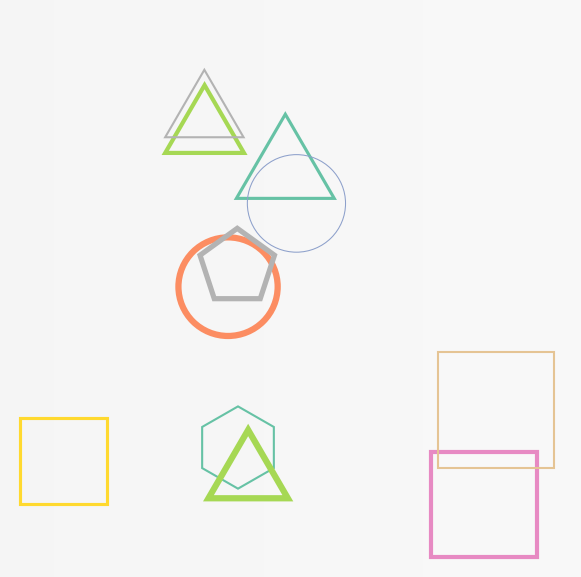[{"shape": "triangle", "thickness": 1.5, "radius": 0.49, "center": [0.491, 0.704]}, {"shape": "hexagon", "thickness": 1, "radius": 0.36, "center": [0.409, 0.224]}, {"shape": "circle", "thickness": 3, "radius": 0.43, "center": [0.392, 0.503]}, {"shape": "circle", "thickness": 0.5, "radius": 0.42, "center": [0.51, 0.647]}, {"shape": "square", "thickness": 2, "radius": 0.45, "center": [0.833, 0.125]}, {"shape": "triangle", "thickness": 2, "radius": 0.39, "center": [0.352, 0.773]}, {"shape": "triangle", "thickness": 3, "radius": 0.39, "center": [0.427, 0.176]}, {"shape": "square", "thickness": 1.5, "radius": 0.37, "center": [0.109, 0.2]}, {"shape": "square", "thickness": 1, "radius": 0.5, "center": [0.853, 0.289]}, {"shape": "triangle", "thickness": 1, "radius": 0.39, "center": [0.352, 0.8]}, {"shape": "pentagon", "thickness": 2.5, "radius": 0.34, "center": [0.408, 0.536]}]